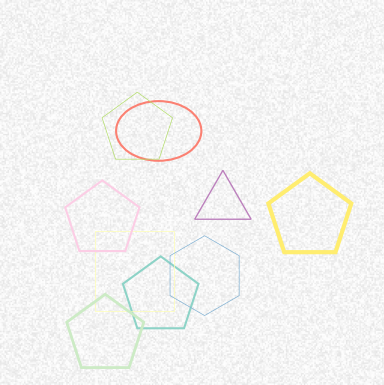[{"shape": "pentagon", "thickness": 1.5, "radius": 0.52, "center": [0.417, 0.231]}, {"shape": "square", "thickness": 0.5, "radius": 0.51, "center": [0.349, 0.296]}, {"shape": "oval", "thickness": 1.5, "radius": 0.55, "center": [0.412, 0.66]}, {"shape": "hexagon", "thickness": 0.5, "radius": 0.52, "center": [0.531, 0.284]}, {"shape": "pentagon", "thickness": 0.5, "radius": 0.48, "center": [0.357, 0.664]}, {"shape": "pentagon", "thickness": 1.5, "radius": 0.51, "center": [0.266, 0.43]}, {"shape": "triangle", "thickness": 1, "radius": 0.42, "center": [0.579, 0.473]}, {"shape": "pentagon", "thickness": 2, "radius": 0.53, "center": [0.273, 0.13]}, {"shape": "pentagon", "thickness": 3, "radius": 0.57, "center": [0.805, 0.437]}]